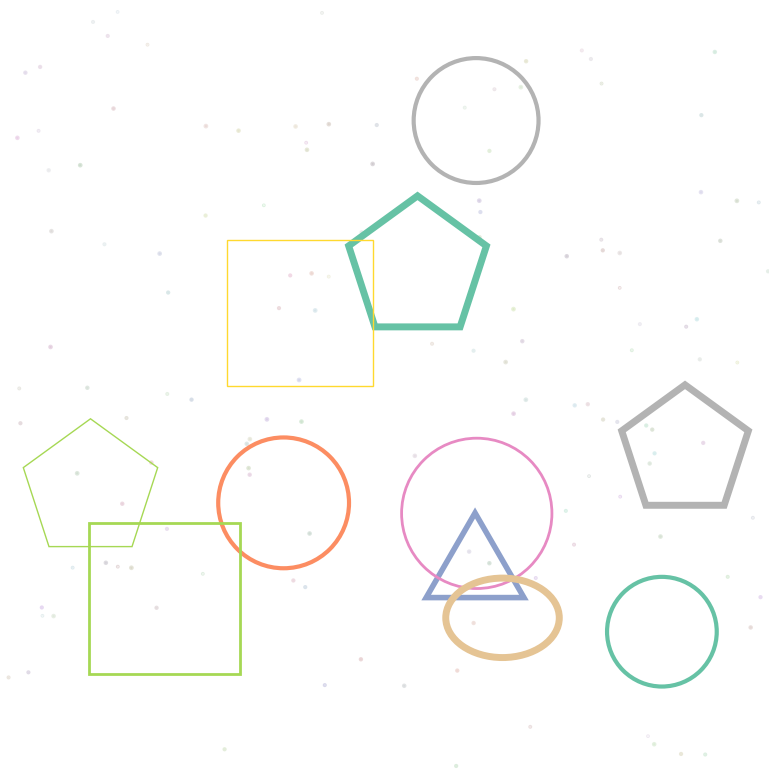[{"shape": "pentagon", "thickness": 2.5, "radius": 0.47, "center": [0.542, 0.652]}, {"shape": "circle", "thickness": 1.5, "radius": 0.36, "center": [0.86, 0.18]}, {"shape": "circle", "thickness": 1.5, "radius": 0.42, "center": [0.368, 0.347]}, {"shape": "triangle", "thickness": 2, "radius": 0.37, "center": [0.617, 0.261]}, {"shape": "circle", "thickness": 1, "radius": 0.49, "center": [0.619, 0.333]}, {"shape": "pentagon", "thickness": 0.5, "radius": 0.46, "center": [0.118, 0.364]}, {"shape": "square", "thickness": 1, "radius": 0.49, "center": [0.214, 0.223]}, {"shape": "square", "thickness": 0.5, "radius": 0.48, "center": [0.39, 0.593]}, {"shape": "oval", "thickness": 2.5, "radius": 0.37, "center": [0.653, 0.198]}, {"shape": "pentagon", "thickness": 2.5, "radius": 0.43, "center": [0.89, 0.414]}, {"shape": "circle", "thickness": 1.5, "radius": 0.41, "center": [0.618, 0.843]}]